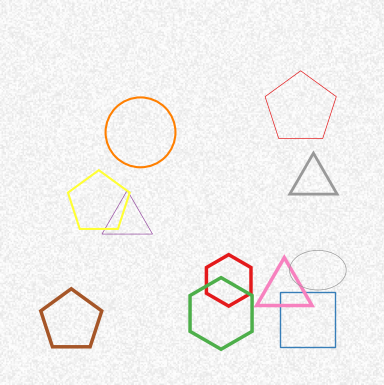[{"shape": "hexagon", "thickness": 2.5, "radius": 0.33, "center": [0.594, 0.272]}, {"shape": "pentagon", "thickness": 0.5, "radius": 0.49, "center": [0.781, 0.719]}, {"shape": "square", "thickness": 1, "radius": 0.36, "center": [0.799, 0.17]}, {"shape": "hexagon", "thickness": 2.5, "radius": 0.47, "center": [0.574, 0.186]}, {"shape": "triangle", "thickness": 0.5, "radius": 0.38, "center": [0.331, 0.43]}, {"shape": "circle", "thickness": 1.5, "radius": 0.45, "center": [0.365, 0.656]}, {"shape": "pentagon", "thickness": 1.5, "radius": 0.42, "center": [0.257, 0.474]}, {"shape": "pentagon", "thickness": 2.5, "radius": 0.42, "center": [0.185, 0.167]}, {"shape": "triangle", "thickness": 2.5, "radius": 0.42, "center": [0.738, 0.248]}, {"shape": "oval", "thickness": 0.5, "radius": 0.37, "center": [0.826, 0.298]}, {"shape": "triangle", "thickness": 2, "radius": 0.35, "center": [0.814, 0.531]}]